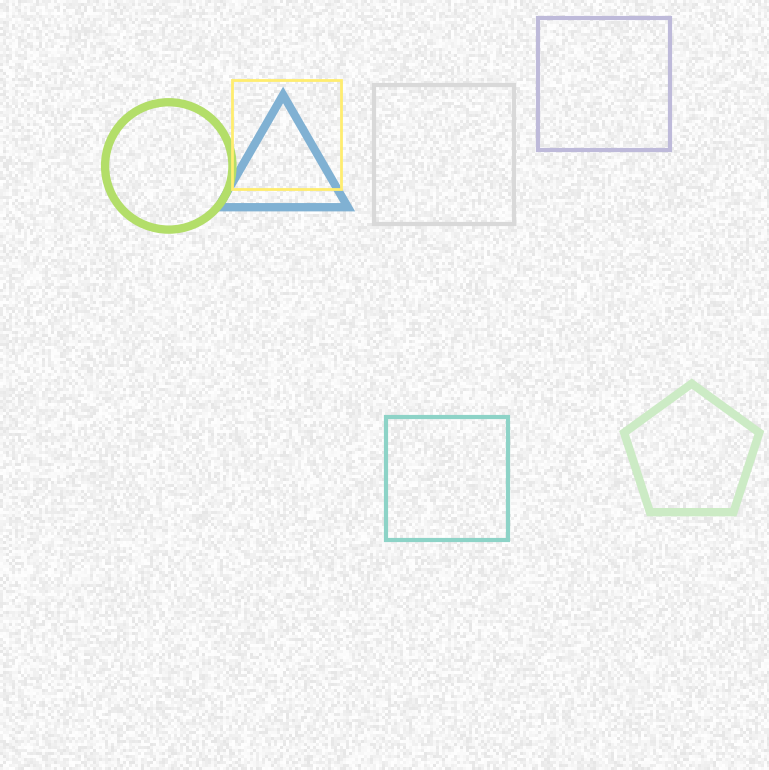[{"shape": "square", "thickness": 1.5, "radius": 0.4, "center": [0.58, 0.378]}, {"shape": "square", "thickness": 1.5, "radius": 0.43, "center": [0.784, 0.891]}, {"shape": "triangle", "thickness": 3, "radius": 0.49, "center": [0.368, 0.779]}, {"shape": "circle", "thickness": 3, "radius": 0.41, "center": [0.219, 0.785]}, {"shape": "square", "thickness": 1.5, "radius": 0.45, "center": [0.577, 0.799]}, {"shape": "pentagon", "thickness": 3, "radius": 0.46, "center": [0.898, 0.41]}, {"shape": "square", "thickness": 1, "radius": 0.35, "center": [0.372, 0.825]}]